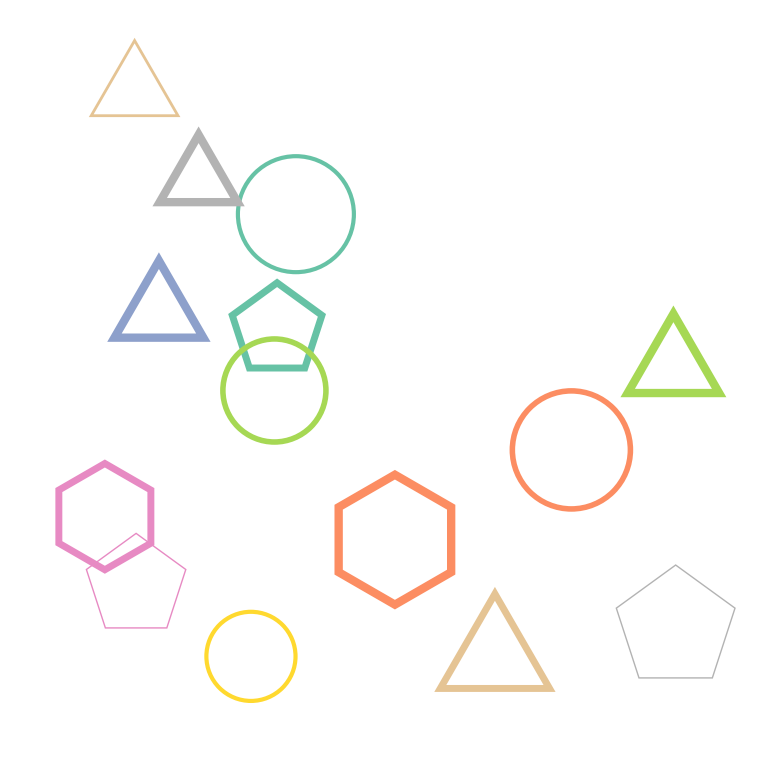[{"shape": "circle", "thickness": 1.5, "radius": 0.38, "center": [0.384, 0.722]}, {"shape": "pentagon", "thickness": 2.5, "radius": 0.31, "center": [0.36, 0.572]}, {"shape": "circle", "thickness": 2, "radius": 0.38, "center": [0.742, 0.416]}, {"shape": "hexagon", "thickness": 3, "radius": 0.42, "center": [0.513, 0.299]}, {"shape": "triangle", "thickness": 3, "radius": 0.33, "center": [0.206, 0.595]}, {"shape": "pentagon", "thickness": 0.5, "radius": 0.34, "center": [0.177, 0.239]}, {"shape": "hexagon", "thickness": 2.5, "radius": 0.34, "center": [0.136, 0.329]}, {"shape": "circle", "thickness": 2, "radius": 0.33, "center": [0.356, 0.493]}, {"shape": "triangle", "thickness": 3, "radius": 0.34, "center": [0.875, 0.524]}, {"shape": "circle", "thickness": 1.5, "radius": 0.29, "center": [0.326, 0.148]}, {"shape": "triangle", "thickness": 1, "radius": 0.33, "center": [0.175, 0.882]}, {"shape": "triangle", "thickness": 2.5, "radius": 0.41, "center": [0.643, 0.147]}, {"shape": "pentagon", "thickness": 0.5, "radius": 0.41, "center": [0.877, 0.185]}, {"shape": "triangle", "thickness": 3, "radius": 0.29, "center": [0.258, 0.767]}]